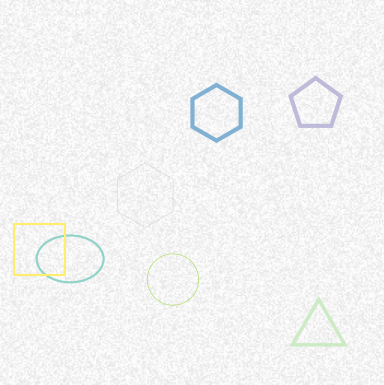[{"shape": "oval", "thickness": 1.5, "radius": 0.43, "center": [0.182, 0.327]}, {"shape": "pentagon", "thickness": 3, "radius": 0.34, "center": [0.82, 0.729]}, {"shape": "hexagon", "thickness": 3, "radius": 0.36, "center": [0.562, 0.707]}, {"shape": "circle", "thickness": 0.5, "radius": 0.33, "center": [0.449, 0.274]}, {"shape": "hexagon", "thickness": 0.5, "radius": 0.42, "center": [0.377, 0.493]}, {"shape": "triangle", "thickness": 2.5, "radius": 0.39, "center": [0.828, 0.144]}, {"shape": "square", "thickness": 1.5, "radius": 0.34, "center": [0.103, 0.352]}]